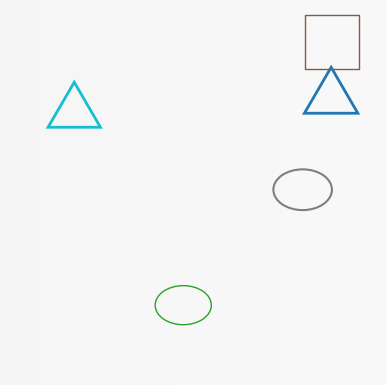[{"shape": "triangle", "thickness": 2, "radius": 0.4, "center": [0.855, 0.746]}, {"shape": "oval", "thickness": 1, "radius": 0.36, "center": [0.473, 0.207]}, {"shape": "square", "thickness": 1, "radius": 0.35, "center": [0.857, 0.89]}, {"shape": "oval", "thickness": 1.5, "radius": 0.38, "center": [0.781, 0.507]}, {"shape": "triangle", "thickness": 2, "radius": 0.39, "center": [0.192, 0.708]}]